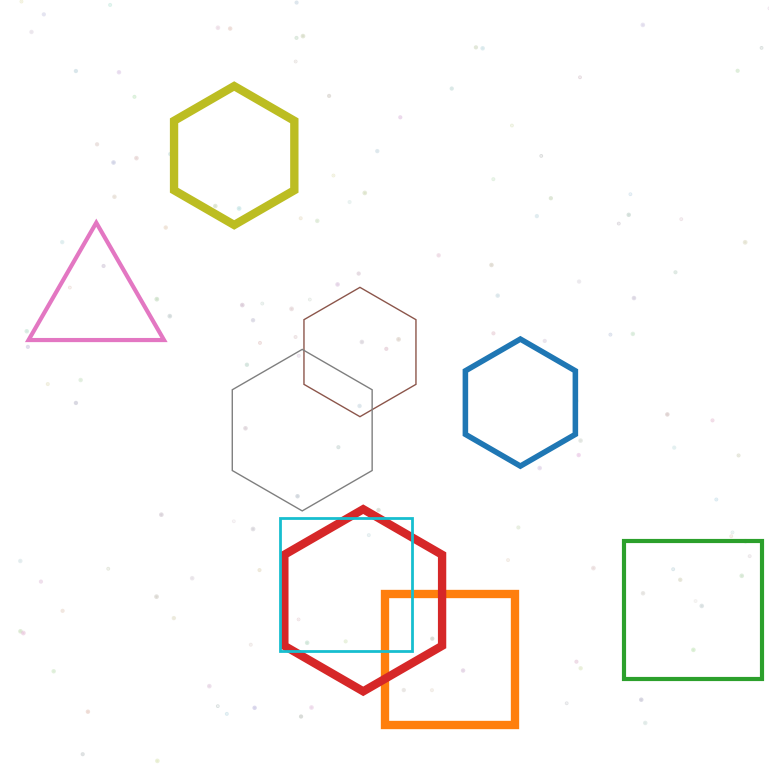[{"shape": "hexagon", "thickness": 2, "radius": 0.41, "center": [0.676, 0.477]}, {"shape": "square", "thickness": 3, "radius": 0.42, "center": [0.585, 0.144]}, {"shape": "square", "thickness": 1.5, "radius": 0.45, "center": [0.9, 0.208]}, {"shape": "hexagon", "thickness": 3, "radius": 0.59, "center": [0.472, 0.22]}, {"shape": "hexagon", "thickness": 0.5, "radius": 0.42, "center": [0.467, 0.543]}, {"shape": "triangle", "thickness": 1.5, "radius": 0.51, "center": [0.125, 0.609]}, {"shape": "hexagon", "thickness": 0.5, "radius": 0.52, "center": [0.392, 0.441]}, {"shape": "hexagon", "thickness": 3, "radius": 0.45, "center": [0.304, 0.798]}, {"shape": "square", "thickness": 1, "radius": 0.43, "center": [0.449, 0.241]}]